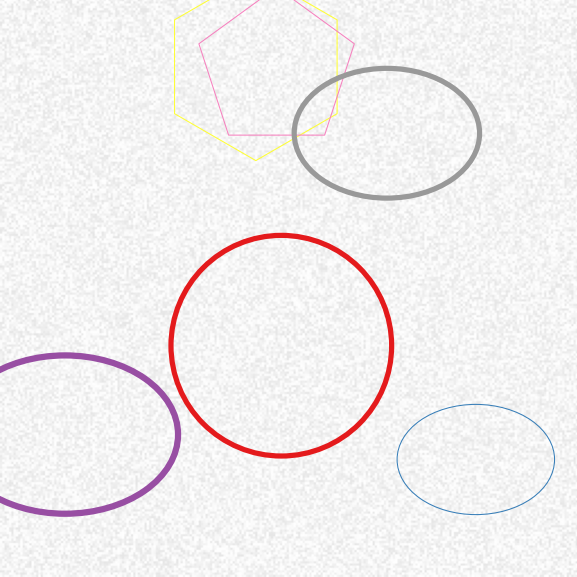[{"shape": "circle", "thickness": 2.5, "radius": 0.96, "center": [0.487, 0.401]}, {"shape": "oval", "thickness": 0.5, "radius": 0.68, "center": [0.824, 0.203]}, {"shape": "oval", "thickness": 3, "radius": 0.98, "center": [0.112, 0.247]}, {"shape": "hexagon", "thickness": 0.5, "radius": 0.81, "center": [0.443, 0.884]}, {"shape": "pentagon", "thickness": 0.5, "radius": 0.71, "center": [0.479, 0.88]}, {"shape": "oval", "thickness": 2.5, "radius": 0.8, "center": [0.67, 0.768]}]